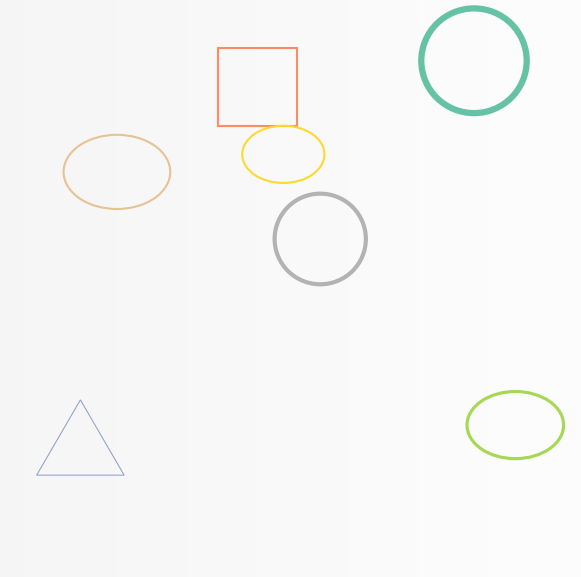[{"shape": "circle", "thickness": 3, "radius": 0.45, "center": [0.815, 0.894]}, {"shape": "square", "thickness": 1, "radius": 0.34, "center": [0.443, 0.849]}, {"shape": "triangle", "thickness": 0.5, "radius": 0.43, "center": [0.138, 0.22]}, {"shape": "oval", "thickness": 1.5, "radius": 0.42, "center": [0.887, 0.263]}, {"shape": "oval", "thickness": 1, "radius": 0.35, "center": [0.487, 0.732]}, {"shape": "oval", "thickness": 1, "radius": 0.46, "center": [0.201, 0.701]}, {"shape": "circle", "thickness": 2, "radius": 0.39, "center": [0.551, 0.585]}]